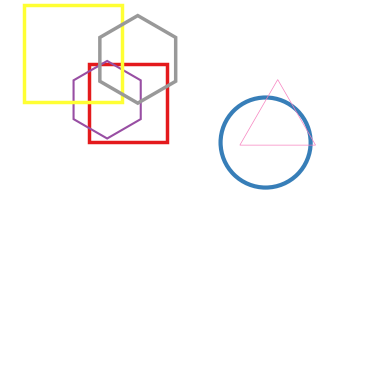[{"shape": "square", "thickness": 2.5, "radius": 0.51, "center": [0.332, 0.732]}, {"shape": "circle", "thickness": 3, "radius": 0.58, "center": [0.69, 0.63]}, {"shape": "hexagon", "thickness": 1.5, "radius": 0.5, "center": [0.278, 0.741]}, {"shape": "square", "thickness": 2.5, "radius": 0.63, "center": [0.19, 0.861]}, {"shape": "triangle", "thickness": 0.5, "radius": 0.57, "center": [0.721, 0.68]}, {"shape": "hexagon", "thickness": 2.5, "radius": 0.57, "center": [0.358, 0.846]}]